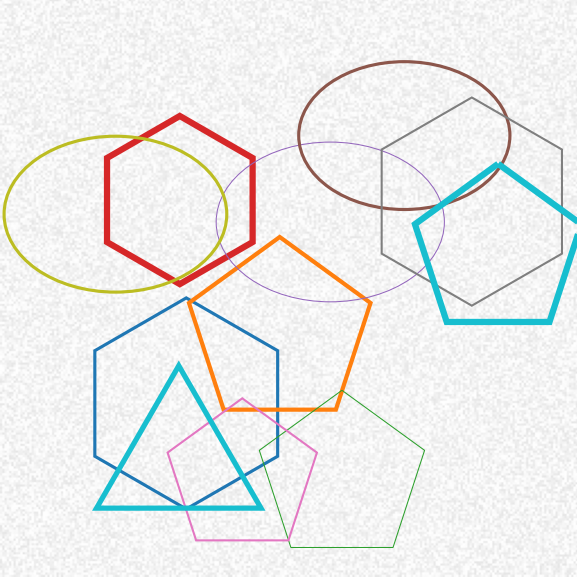[{"shape": "hexagon", "thickness": 1.5, "radius": 0.91, "center": [0.323, 0.3]}, {"shape": "pentagon", "thickness": 2, "radius": 0.83, "center": [0.484, 0.423]}, {"shape": "pentagon", "thickness": 0.5, "radius": 0.75, "center": [0.592, 0.173]}, {"shape": "hexagon", "thickness": 3, "radius": 0.73, "center": [0.311, 0.653]}, {"shape": "oval", "thickness": 0.5, "radius": 0.99, "center": [0.572, 0.615]}, {"shape": "oval", "thickness": 1.5, "radius": 0.91, "center": [0.7, 0.764]}, {"shape": "pentagon", "thickness": 1, "radius": 0.68, "center": [0.42, 0.173]}, {"shape": "hexagon", "thickness": 1, "radius": 0.9, "center": [0.817, 0.65]}, {"shape": "oval", "thickness": 1.5, "radius": 0.96, "center": [0.2, 0.628]}, {"shape": "pentagon", "thickness": 3, "radius": 0.76, "center": [0.863, 0.564]}, {"shape": "triangle", "thickness": 2.5, "radius": 0.82, "center": [0.31, 0.201]}]